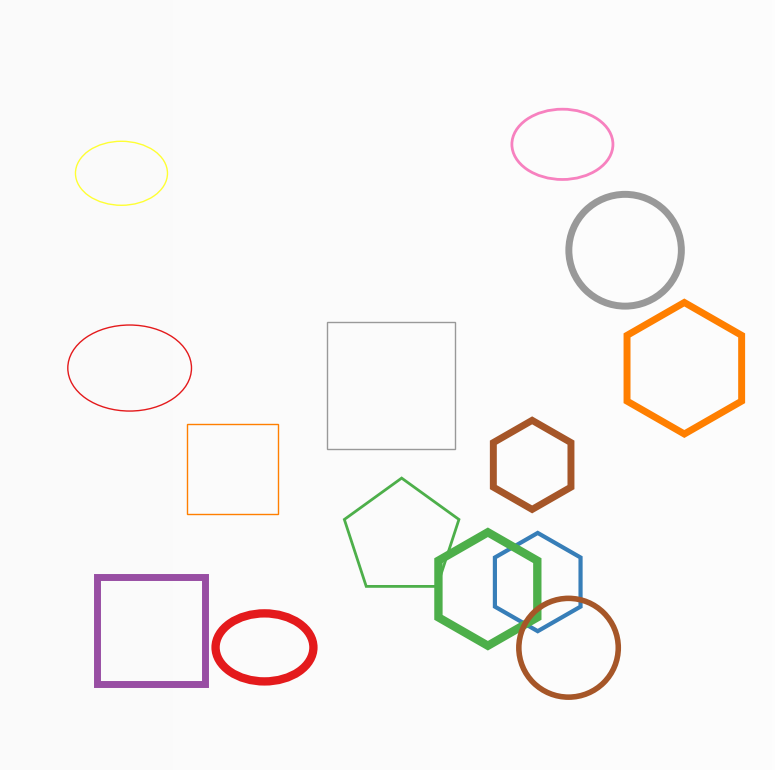[{"shape": "oval", "thickness": 3, "radius": 0.32, "center": [0.341, 0.159]}, {"shape": "oval", "thickness": 0.5, "radius": 0.4, "center": [0.167, 0.522]}, {"shape": "hexagon", "thickness": 1.5, "radius": 0.32, "center": [0.694, 0.244]}, {"shape": "hexagon", "thickness": 3, "radius": 0.37, "center": [0.63, 0.235]}, {"shape": "pentagon", "thickness": 1, "radius": 0.39, "center": [0.518, 0.301]}, {"shape": "square", "thickness": 2.5, "radius": 0.35, "center": [0.194, 0.181]}, {"shape": "square", "thickness": 0.5, "radius": 0.29, "center": [0.3, 0.391]}, {"shape": "hexagon", "thickness": 2.5, "radius": 0.43, "center": [0.883, 0.522]}, {"shape": "oval", "thickness": 0.5, "radius": 0.3, "center": [0.157, 0.775]}, {"shape": "circle", "thickness": 2, "radius": 0.32, "center": [0.734, 0.159]}, {"shape": "hexagon", "thickness": 2.5, "radius": 0.29, "center": [0.687, 0.396]}, {"shape": "oval", "thickness": 1, "radius": 0.33, "center": [0.726, 0.813]}, {"shape": "square", "thickness": 0.5, "radius": 0.41, "center": [0.504, 0.499]}, {"shape": "circle", "thickness": 2.5, "radius": 0.36, "center": [0.807, 0.675]}]